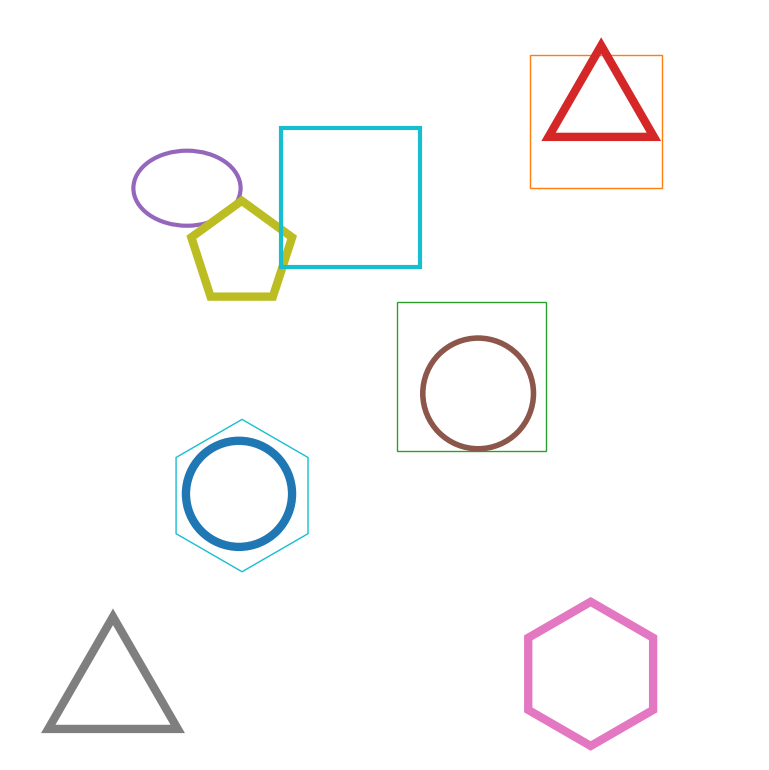[{"shape": "circle", "thickness": 3, "radius": 0.34, "center": [0.31, 0.359]}, {"shape": "square", "thickness": 0.5, "radius": 0.43, "center": [0.774, 0.842]}, {"shape": "square", "thickness": 0.5, "radius": 0.48, "center": [0.613, 0.511]}, {"shape": "triangle", "thickness": 3, "radius": 0.4, "center": [0.781, 0.862]}, {"shape": "oval", "thickness": 1.5, "radius": 0.35, "center": [0.243, 0.756]}, {"shape": "circle", "thickness": 2, "radius": 0.36, "center": [0.621, 0.489]}, {"shape": "hexagon", "thickness": 3, "radius": 0.47, "center": [0.767, 0.125]}, {"shape": "triangle", "thickness": 3, "radius": 0.49, "center": [0.147, 0.102]}, {"shape": "pentagon", "thickness": 3, "radius": 0.34, "center": [0.314, 0.67]}, {"shape": "square", "thickness": 1.5, "radius": 0.45, "center": [0.455, 0.744]}, {"shape": "hexagon", "thickness": 0.5, "radius": 0.49, "center": [0.314, 0.356]}]